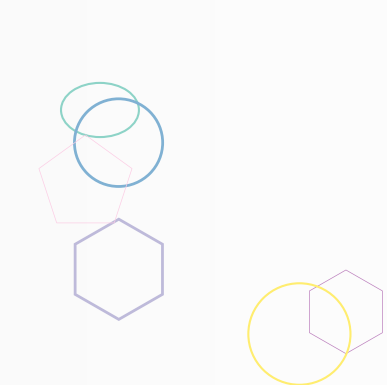[{"shape": "oval", "thickness": 1.5, "radius": 0.5, "center": [0.258, 0.714]}, {"shape": "hexagon", "thickness": 2, "radius": 0.65, "center": [0.307, 0.301]}, {"shape": "circle", "thickness": 2, "radius": 0.57, "center": [0.306, 0.63]}, {"shape": "pentagon", "thickness": 0.5, "radius": 0.63, "center": [0.221, 0.523]}, {"shape": "hexagon", "thickness": 0.5, "radius": 0.54, "center": [0.893, 0.19]}, {"shape": "circle", "thickness": 1.5, "radius": 0.66, "center": [0.773, 0.132]}]